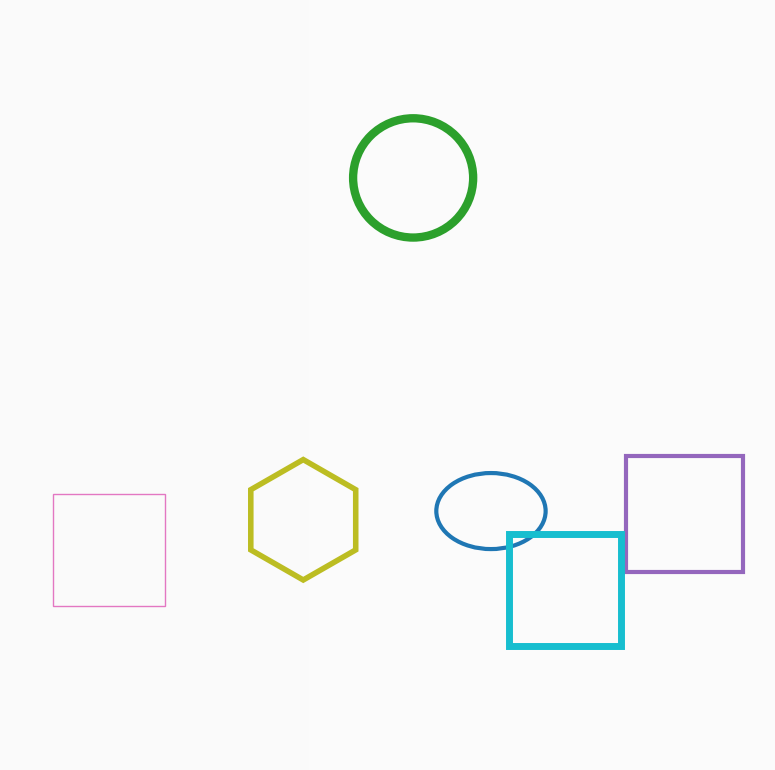[{"shape": "oval", "thickness": 1.5, "radius": 0.35, "center": [0.634, 0.336]}, {"shape": "circle", "thickness": 3, "radius": 0.39, "center": [0.533, 0.769]}, {"shape": "square", "thickness": 1.5, "radius": 0.38, "center": [0.883, 0.333]}, {"shape": "square", "thickness": 0.5, "radius": 0.36, "center": [0.14, 0.286]}, {"shape": "hexagon", "thickness": 2, "radius": 0.39, "center": [0.391, 0.325]}, {"shape": "square", "thickness": 2.5, "radius": 0.36, "center": [0.728, 0.234]}]